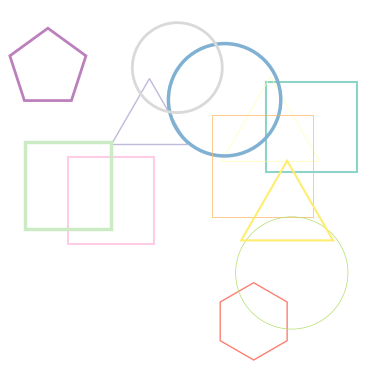[{"shape": "square", "thickness": 1.5, "radius": 0.59, "center": [0.809, 0.67]}, {"shape": "triangle", "thickness": 0.5, "radius": 0.73, "center": [0.703, 0.654]}, {"shape": "triangle", "thickness": 1, "radius": 0.57, "center": [0.388, 0.682]}, {"shape": "hexagon", "thickness": 1, "radius": 0.5, "center": [0.659, 0.165]}, {"shape": "circle", "thickness": 2.5, "radius": 0.73, "center": [0.583, 0.741]}, {"shape": "square", "thickness": 0.5, "radius": 0.66, "center": [0.683, 0.569]}, {"shape": "circle", "thickness": 0.5, "radius": 0.73, "center": [0.758, 0.291]}, {"shape": "square", "thickness": 1.5, "radius": 0.56, "center": [0.289, 0.479]}, {"shape": "circle", "thickness": 2, "radius": 0.58, "center": [0.461, 0.824]}, {"shape": "pentagon", "thickness": 2, "radius": 0.52, "center": [0.124, 0.823]}, {"shape": "square", "thickness": 2.5, "radius": 0.56, "center": [0.176, 0.519]}, {"shape": "triangle", "thickness": 1.5, "radius": 0.69, "center": [0.746, 0.444]}]